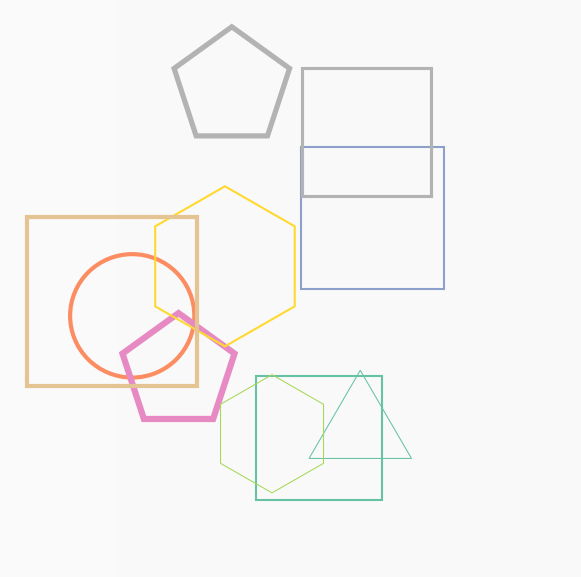[{"shape": "square", "thickness": 1, "radius": 0.54, "center": [0.548, 0.241]}, {"shape": "triangle", "thickness": 0.5, "radius": 0.51, "center": [0.62, 0.256]}, {"shape": "circle", "thickness": 2, "radius": 0.53, "center": [0.227, 0.452]}, {"shape": "square", "thickness": 1, "radius": 0.61, "center": [0.641, 0.621]}, {"shape": "pentagon", "thickness": 3, "radius": 0.51, "center": [0.307, 0.356]}, {"shape": "hexagon", "thickness": 0.5, "radius": 0.51, "center": [0.468, 0.248]}, {"shape": "hexagon", "thickness": 1, "radius": 0.69, "center": [0.387, 0.538]}, {"shape": "square", "thickness": 2, "radius": 0.73, "center": [0.193, 0.477]}, {"shape": "pentagon", "thickness": 2.5, "radius": 0.52, "center": [0.399, 0.848]}, {"shape": "square", "thickness": 1.5, "radius": 0.55, "center": [0.631, 0.771]}]